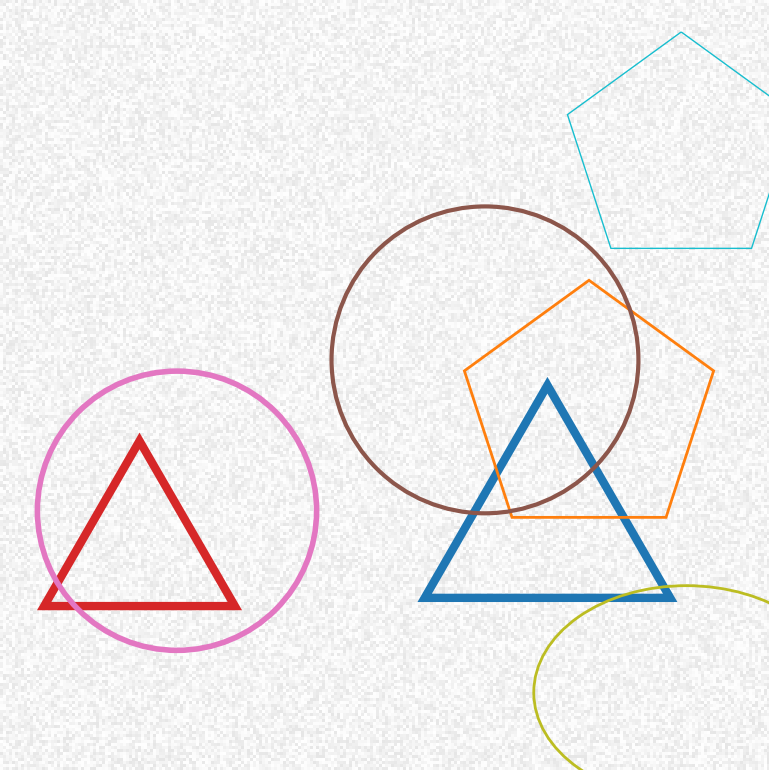[{"shape": "triangle", "thickness": 3, "radius": 0.92, "center": [0.711, 0.316]}, {"shape": "pentagon", "thickness": 1, "radius": 0.85, "center": [0.765, 0.466]}, {"shape": "triangle", "thickness": 3, "radius": 0.71, "center": [0.181, 0.284]}, {"shape": "circle", "thickness": 1.5, "radius": 1.0, "center": [0.63, 0.533]}, {"shape": "circle", "thickness": 2, "radius": 0.91, "center": [0.23, 0.337]}, {"shape": "oval", "thickness": 1, "radius": 0.99, "center": [0.891, 0.101]}, {"shape": "pentagon", "thickness": 0.5, "radius": 0.78, "center": [0.885, 0.803]}]